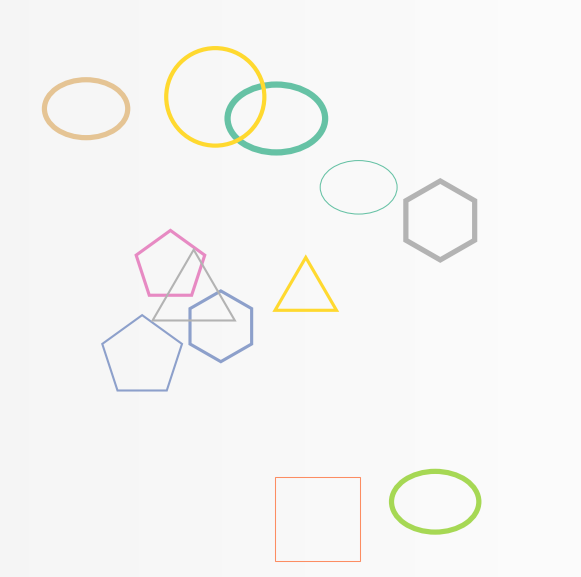[{"shape": "oval", "thickness": 3, "radius": 0.42, "center": [0.475, 0.794]}, {"shape": "oval", "thickness": 0.5, "radius": 0.33, "center": [0.617, 0.675]}, {"shape": "square", "thickness": 0.5, "radius": 0.36, "center": [0.546, 0.101]}, {"shape": "pentagon", "thickness": 1, "radius": 0.36, "center": [0.245, 0.381]}, {"shape": "hexagon", "thickness": 1.5, "radius": 0.31, "center": [0.38, 0.434]}, {"shape": "pentagon", "thickness": 1.5, "radius": 0.31, "center": [0.293, 0.538]}, {"shape": "oval", "thickness": 2.5, "radius": 0.38, "center": [0.749, 0.13]}, {"shape": "triangle", "thickness": 1.5, "radius": 0.31, "center": [0.526, 0.492]}, {"shape": "circle", "thickness": 2, "radius": 0.42, "center": [0.37, 0.831]}, {"shape": "oval", "thickness": 2.5, "radius": 0.36, "center": [0.148, 0.811]}, {"shape": "hexagon", "thickness": 2.5, "radius": 0.34, "center": [0.757, 0.617]}, {"shape": "triangle", "thickness": 1, "radius": 0.41, "center": [0.333, 0.485]}]